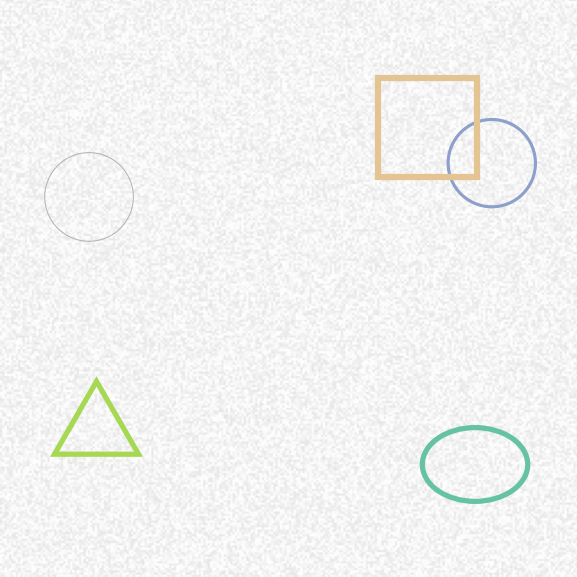[{"shape": "oval", "thickness": 2.5, "radius": 0.46, "center": [0.823, 0.195]}, {"shape": "circle", "thickness": 1.5, "radius": 0.38, "center": [0.852, 0.717]}, {"shape": "triangle", "thickness": 2.5, "radius": 0.42, "center": [0.167, 0.255]}, {"shape": "square", "thickness": 3, "radius": 0.43, "center": [0.74, 0.779]}, {"shape": "circle", "thickness": 0.5, "radius": 0.38, "center": [0.154, 0.658]}]